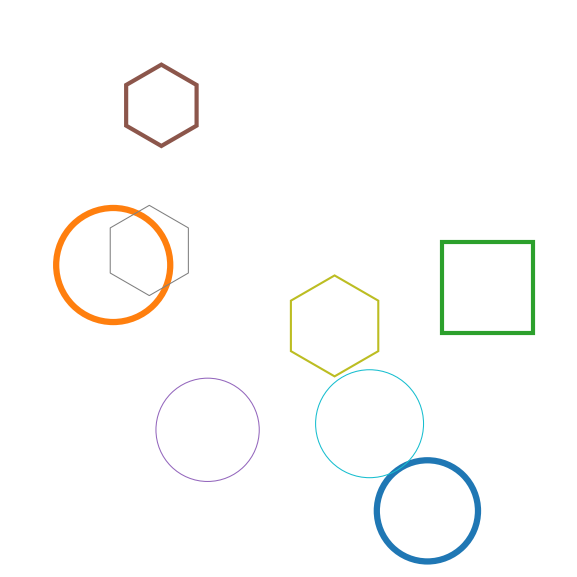[{"shape": "circle", "thickness": 3, "radius": 0.44, "center": [0.74, 0.115]}, {"shape": "circle", "thickness": 3, "radius": 0.49, "center": [0.196, 0.54]}, {"shape": "square", "thickness": 2, "radius": 0.39, "center": [0.844, 0.501]}, {"shape": "circle", "thickness": 0.5, "radius": 0.45, "center": [0.359, 0.255]}, {"shape": "hexagon", "thickness": 2, "radius": 0.35, "center": [0.279, 0.817]}, {"shape": "hexagon", "thickness": 0.5, "radius": 0.39, "center": [0.259, 0.565]}, {"shape": "hexagon", "thickness": 1, "radius": 0.44, "center": [0.579, 0.435]}, {"shape": "circle", "thickness": 0.5, "radius": 0.47, "center": [0.64, 0.265]}]